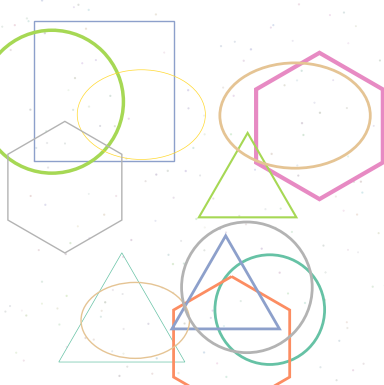[{"shape": "circle", "thickness": 2, "radius": 0.71, "center": [0.701, 0.196]}, {"shape": "triangle", "thickness": 0.5, "radius": 0.95, "center": [0.316, 0.154]}, {"shape": "hexagon", "thickness": 2, "radius": 0.87, "center": [0.602, 0.108]}, {"shape": "triangle", "thickness": 2, "radius": 0.81, "center": [0.586, 0.226]}, {"shape": "square", "thickness": 1, "radius": 0.91, "center": [0.271, 0.765]}, {"shape": "hexagon", "thickness": 3, "radius": 0.95, "center": [0.83, 0.673]}, {"shape": "triangle", "thickness": 1.5, "radius": 0.73, "center": [0.643, 0.509]}, {"shape": "circle", "thickness": 2.5, "radius": 0.93, "center": [0.135, 0.736]}, {"shape": "oval", "thickness": 0.5, "radius": 0.83, "center": [0.367, 0.702]}, {"shape": "oval", "thickness": 2, "radius": 0.98, "center": [0.766, 0.7]}, {"shape": "oval", "thickness": 1, "radius": 0.7, "center": [0.351, 0.168]}, {"shape": "circle", "thickness": 2, "radius": 0.85, "center": [0.641, 0.254]}, {"shape": "hexagon", "thickness": 1, "radius": 0.85, "center": [0.168, 0.514]}]